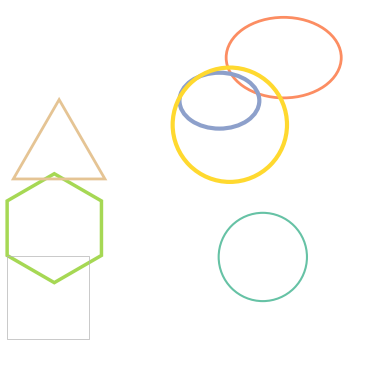[{"shape": "circle", "thickness": 1.5, "radius": 0.57, "center": [0.683, 0.333]}, {"shape": "oval", "thickness": 2, "radius": 0.75, "center": [0.737, 0.85]}, {"shape": "oval", "thickness": 3, "radius": 0.52, "center": [0.57, 0.739]}, {"shape": "hexagon", "thickness": 2.5, "radius": 0.71, "center": [0.141, 0.407]}, {"shape": "circle", "thickness": 3, "radius": 0.74, "center": [0.597, 0.676]}, {"shape": "triangle", "thickness": 2, "radius": 0.69, "center": [0.154, 0.604]}, {"shape": "square", "thickness": 0.5, "radius": 0.53, "center": [0.124, 0.227]}]